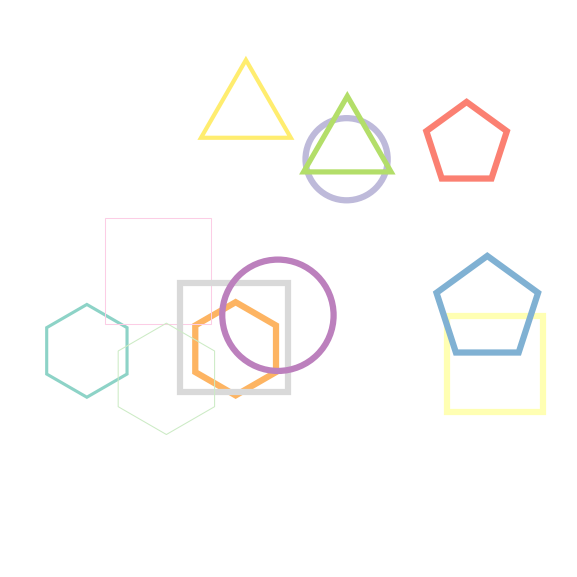[{"shape": "hexagon", "thickness": 1.5, "radius": 0.4, "center": [0.15, 0.392]}, {"shape": "square", "thickness": 3, "radius": 0.42, "center": [0.858, 0.37]}, {"shape": "circle", "thickness": 3, "radius": 0.36, "center": [0.6, 0.723]}, {"shape": "pentagon", "thickness": 3, "radius": 0.37, "center": [0.808, 0.749]}, {"shape": "pentagon", "thickness": 3, "radius": 0.46, "center": [0.844, 0.464]}, {"shape": "hexagon", "thickness": 3, "radius": 0.4, "center": [0.408, 0.395]}, {"shape": "triangle", "thickness": 2.5, "radius": 0.44, "center": [0.601, 0.745]}, {"shape": "square", "thickness": 0.5, "radius": 0.46, "center": [0.273, 0.529]}, {"shape": "square", "thickness": 3, "radius": 0.47, "center": [0.405, 0.415]}, {"shape": "circle", "thickness": 3, "radius": 0.48, "center": [0.481, 0.453]}, {"shape": "hexagon", "thickness": 0.5, "radius": 0.48, "center": [0.288, 0.343]}, {"shape": "triangle", "thickness": 2, "radius": 0.45, "center": [0.426, 0.805]}]